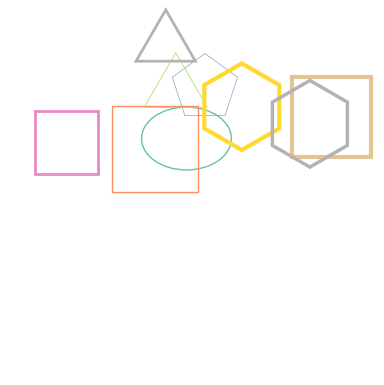[{"shape": "oval", "thickness": 1, "radius": 0.58, "center": [0.484, 0.64]}, {"shape": "square", "thickness": 1, "radius": 0.56, "center": [0.403, 0.613]}, {"shape": "pentagon", "thickness": 0.5, "radius": 0.44, "center": [0.532, 0.772]}, {"shape": "square", "thickness": 2, "radius": 0.41, "center": [0.173, 0.63]}, {"shape": "triangle", "thickness": 0.5, "radius": 0.47, "center": [0.456, 0.768]}, {"shape": "hexagon", "thickness": 3, "radius": 0.56, "center": [0.628, 0.723]}, {"shape": "square", "thickness": 3, "radius": 0.51, "center": [0.861, 0.696]}, {"shape": "triangle", "thickness": 2, "radius": 0.45, "center": [0.43, 0.886]}, {"shape": "hexagon", "thickness": 2.5, "radius": 0.56, "center": [0.805, 0.679]}]